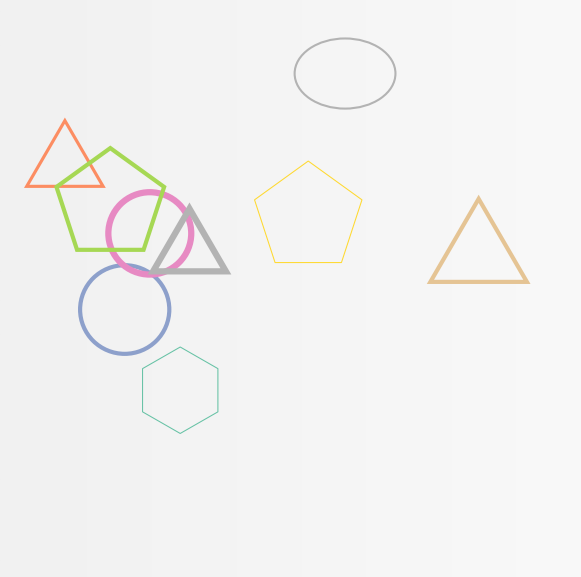[{"shape": "hexagon", "thickness": 0.5, "radius": 0.37, "center": [0.31, 0.323]}, {"shape": "triangle", "thickness": 1.5, "radius": 0.38, "center": [0.112, 0.714]}, {"shape": "circle", "thickness": 2, "radius": 0.38, "center": [0.215, 0.463]}, {"shape": "circle", "thickness": 3, "radius": 0.36, "center": [0.258, 0.595]}, {"shape": "pentagon", "thickness": 2, "radius": 0.49, "center": [0.19, 0.645]}, {"shape": "pentagon", "thickness": 0.5, "radius": 0.49, "center": [0.53, 0.623]}, {"shape": "triangle", "thickness": 2, "radius": 0.48, "center": [0.823, 0.559]}, {"shape": "oval", "thickness": 1, "radius": 0.43, "center": [0.594, 0.872]}, {"shape": "triangle", "thickness": 3, "radius": 0.36, "center": [0.326, 0.565]}]